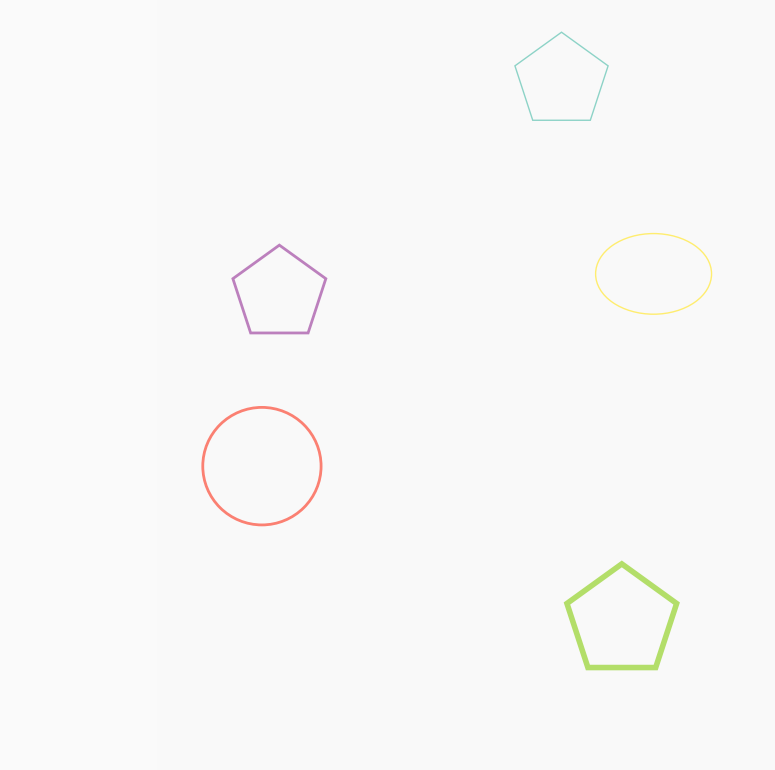[{"shape": "pentagon", "thickness": 0.5, "radius": 0.32, "center": [0.725, 0.895]}, {"shape": "circle", "thickness": 1, "radius": 0.38, "center": [0.338, 0.395]}, {"shape": "pentagon", "thickness": 2, "radius": 0.37, "center": [0.802, 0.193]}, {"shape": "pentagon", "thickness": 1, "radius": 0.32, "center": [0.36, 0.619]}, {"shape": "oval", "thickness": 0.5, "radius": 0.37, "center": [0.843, 0.644]}]